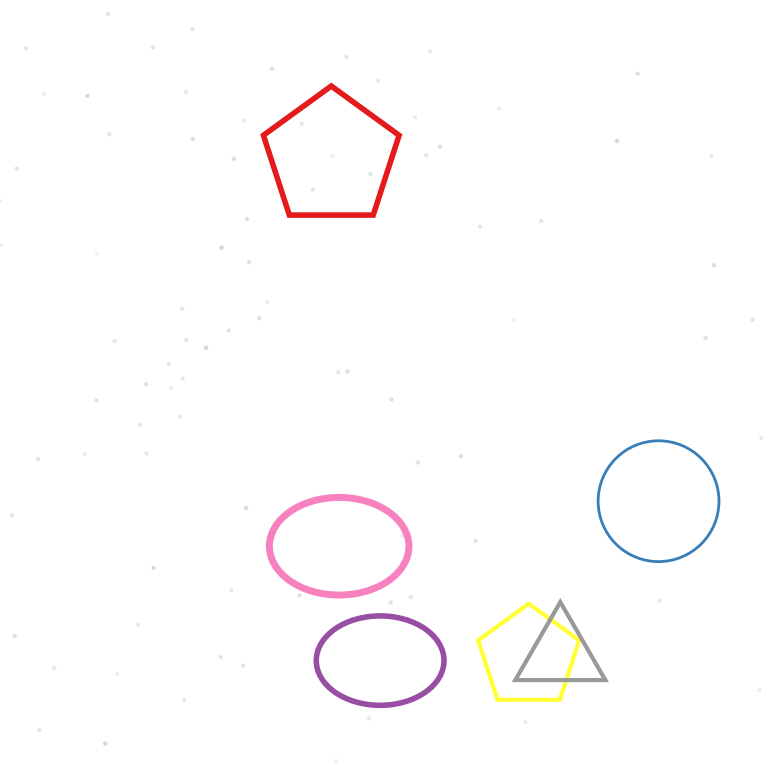[{"shape": "pentagon", "thickness": 2, "radius": 0.46, "center": [0.43, 0.796]}, {"shape": "circle", "thickness": 1, "radius": 0.39, "center": [0.855, 0.349]}, {"shape": "oval", "thickness": 2, "radius": 0.41, "center": [0.494, 0.142]}, {"shape": "pentagon", "thickness": 1.5, "radius": 0.34, "center": [0.687, 0.147]}, {"shape": "oval", "thickness": 2.5, "radius": 0.45, "center": [0.44, 0.291]}, {"shape": "triangle", "thickness": 1.5, "radius": 0.34, "center": [0.728, 0.151]}]